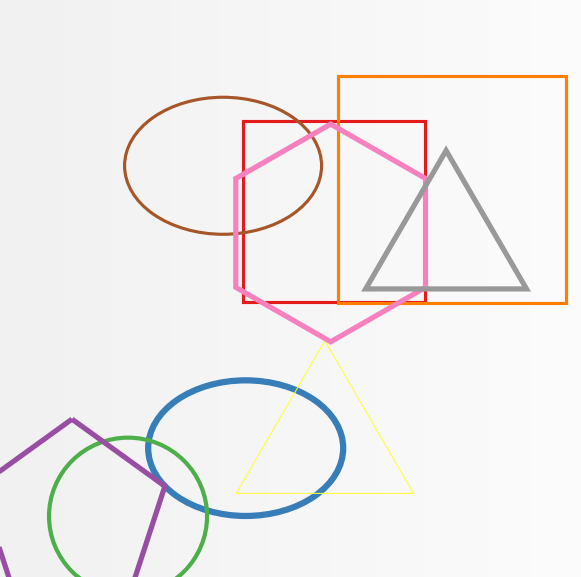[{"shape": "square", "thickness": 1.5, "radius": 0.78, "center": [0.574, 0.633]}, {"shape": "oval", "thickness": 3, "radius": 0.84, "center": [0.423, 0.223]}, {"shape": "circle", "thickness": 2, "radius": 0.68, "center": [0.22, 0.105]}, {"shape": "pentagon", "thickness": 2.5, "radius": 0.84, "center": [0.124, 0.105]}, {"shape": "square", "thickness": 1.5, "radius": 0.98, "center": [0.778, 0.671]}, {"shape": "triangle", "thickness": 0.5, "radius": 0.88, "center": [0.559, 0.233]}, {"shape": "oval", "thickness": 1.5, "radius": 0.85, "center": [0.384, 0.712]}, {"shape": "hexagon", "thickness": 2.5, "radius": 0.94, "center": [0.569, 0.596]}, {"shape": "triangle", "thickness": 2.5, "radius": 0.8, "center": [0.767, 0.579]}]